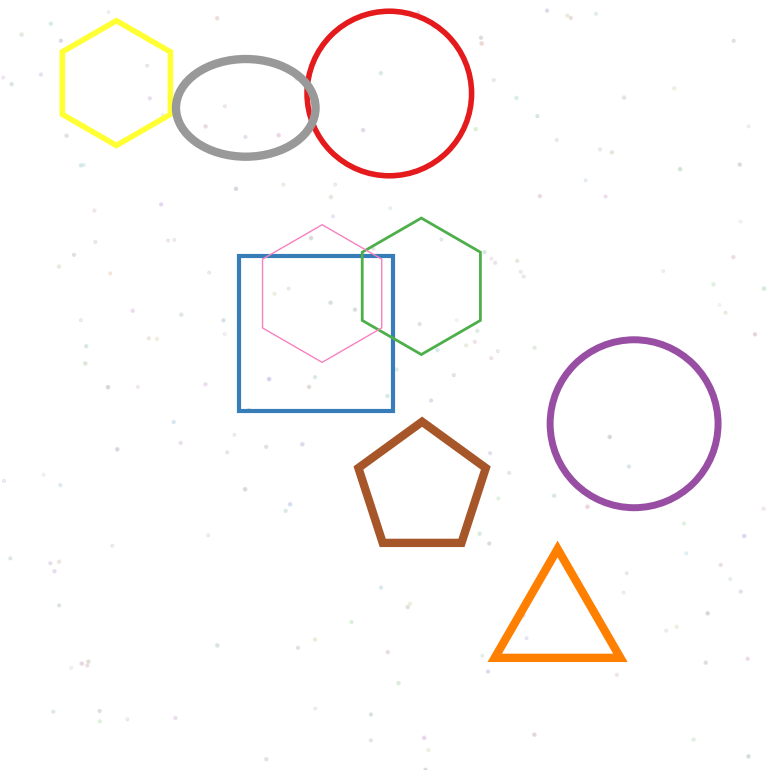[{"shape": "circle", "thickness": 2, "radius": 0.53, "center": [0.506, 0.879]}, {"shape": "square", "thickness": 1.5, "radius": 0.5, "center": [0.41, 0.567]}, {"shape": "hexagon", "thickness": 1, "radius": 0.44, "center": [0.547, 0.628]}, {"shape": "circle", "thickness": 2.5, "radius": 0.55, "center": [0.824, 0.45]}, {"shape": "triangle", "thickness": 3, "radius": 0.47, "center": [0.724, 0.193]}, {"shape": "hexagon", "thickness": 2, "radius": 0.41, "center": [0.151, 0.892]}, {"shape": "pentagon", "thickness": 3, "radius": 0.43, "center": [0.548, 0.365]}, {"shape": "hexagon", "thickness": 0.5, "radius": 0.45, "center": [0.418, 0.619]}, {"shape": "oval", "thickness": 3, "radius": 0.45, "center": [0.319, 0.86]}]